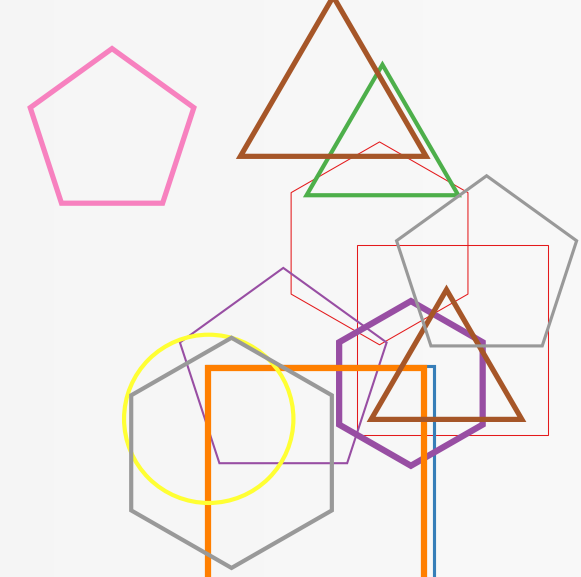[{"shape": "square", "thickness": 0.5, "radius": 0.82, "center": [0.778, 0.41]}, {"shape": "hexagon", "thickness": 0.5, "radius": 0.88, "center": [0.653, 0.578]}, {"shape": "square", "thickness": 1.5, "radius": 0.98, "center": [0.551, 0.17]}, {"shape": "triangle", "thickness": 2, "radius": 0.75, "center": [0.658, 0.736]}, {"shape": "pentagon", "thickness": 1, "radius": 0.93, "center": [0.487, 0.348]}, {"shape": "hexagon", "thickness": 3, "radius": 0.71, "center": [0.707, 0.335]}, {"shape": "square", "thickness": 3, "radius": 0.93, "center": [0.543, 0.175]}, {"shape": "circle", "thickness": 2, "radius": 0.73, "center": [0.359, 0.274]}, {"shape": "triangle", "thickness": 2.5, "radius": 0.92, "center": [0.573, 0.821]}, {"shape": "triangle", "thickness": 2.5, "radius": 0.75, "center": [0.768, 0.348]}, {"shape": "pentagon", "thickness": 2.5, "radius": 0.74, "center": [0.193, 0.767]}, {"shape": "pentagon", "thickness": 1.5, "radius": 0.81, "center": [0.837, 0.532]}, {"shape": "hexagon", "thickness": 2, "radius": 1.0, "center": [0.398, 0.215]}]